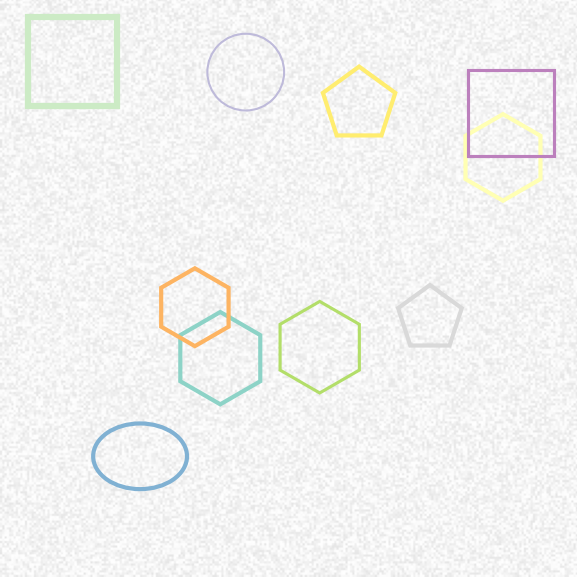[{"shape": "hexagon", "thickness": 2, "radius": 0.4, "center": [0.381, 0.379]}, {"shape": "hexagon", "thickness": 2, "radius": 0.37, "center": [0.871, 0.727]}, {"shape": "circle", "thickness": 1, "radius": 0.33, "center": [0.426, 0.874]}, {"shape": "oval", "thickness": 2, "radius": 0.41, "center": [0.243, 0.209]}, {"shape": "hexagon", "thickness": 2, "radius": 0.34, "center": [0.337, 0.467]}, {"shape": "hexagon", "thickness": 1.5, "radius": 0.4, "center": [0.554, 0.398]}, {"shape": "pentagon", "thickness": 2, "radius": 0.29, "center": [0.744, 0.448]}, {"shape": "square", "thickness": 1.5, "radius": 0.37, "center": [0.885, 0.803]}, {"shape": "square", "thickness": 3, "radius": 0.39, "center": [0.125, 0.893]}, {"shape": "pentagon", "thickness": 2, "radius": 0.33, "center": [0.622, 0.818]}]